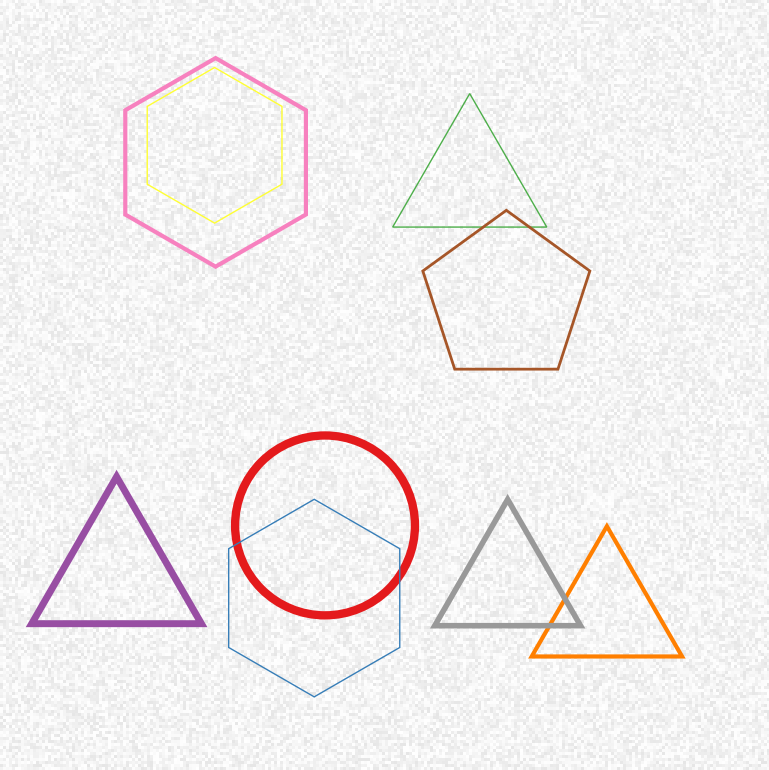[{"shape": "circle", "thickness": 3, "radius": 0.58, "center": [0.422, 0.318]}, {"shape": "hexagon", "thickness": 0.5, "radius": 0.64, "center": [0.408, 0.223]}, {"shape": "triangle", "thickness": 0.5, "radius": 0.58, "center": [0.61, 0.763]}, {"shape": "triangle", "thickness": 2.5, "radius": 0.64, "center": [0.151, 0.254]}, {"shape": "triangle", "thickness": 1.5, "radius": 0.56, "center": [0.788, 0.204]}, {"shape": "hexagon", "thickness": 0.5, "radius": 0.51, "center": [0.279, 0.811]}, {"shape": "pentagon", "thickness": 1, "radius": 0.57, "center": [0.658, 0.613]}, {"shape": "hexagon", "thickness": 1.5, "radius": 0.68, "center": [0.28, 0.789]}, {"shape": "triangle", "thickness": 2, "radius": 0.55, "center": [0.659, 0.242]}]